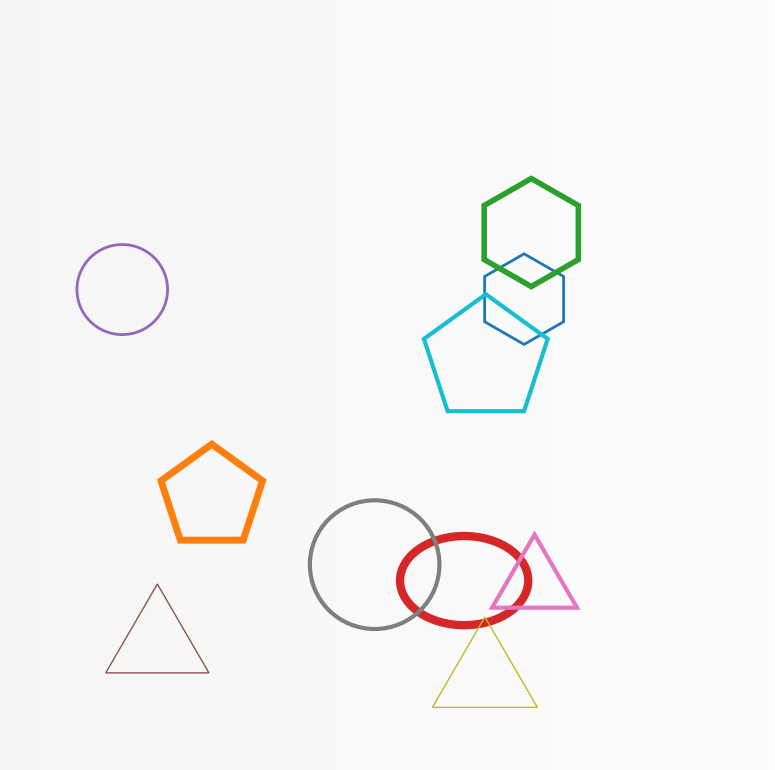[{"shape": "hexagon", "thickness": 1, "radius": 0.29, "center": [0.676, 0.612]}, {"shape": "pentagon", "thickness": 2.5, "radius": 0.34, "center": [0.273, 0.354]}, {"shape": "hexagon", "thickness": 2, "radius": 0.35, "center": [0.686, 0.698]}, {"shape": "oval", "thickness": 3, "radius": 0.41, "center": [0.599, 0.246]}, {"shape": "circle", "thickness": 1, "radius": 0.29, "center": [0.158, 0.624]}, {"shape": "triangle", "thickness": 0.5, "radius": 0.38, "center": [0.203, 0.165]}, {"shape": "triangle", "thickness": 1.5, "radius": 0.32, "center": [0.69, 0.242]}, {"shape": "circle", "thickness": 1.5, "radius": 0.42, "center": [0.483, 0.267]}, {"shape": "triangle", "thickness": 0.5, "radius": 0.39, "center": [0.626, 0.12]}, {"shape": "pentagon", "thickness": 1.5, "radius": 0.42, "center": [0.627, 0.534]}]